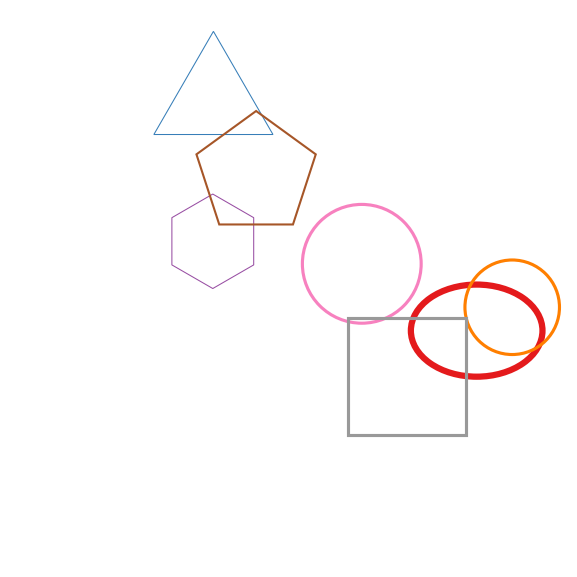[{"shape": "oval", "thickness": 3, "radius": 0.57, "center": [0.825, 0.427]}, {"shape": "triangle", "thickness": 0.5, "radius": 0.6, "center": [0.37, 0.826]}, {"shape": "hexagon", "thickness": 0.5, "radius": 0.41, "center": [0.368, 0.581]}, {"shape": "circle", "thickness": 1.5, "radius": 0.41, "center": [0.887, 0.467]}, {"shape": "pentagon", "thickness": 1, "radius": 0.54, "center": [0.443, 0.698]}, {"shape": "circle", "thickness": 1.5, "radius": 0.51, "center": [0.626, 0.542]}, {"shape": "square", "thickness": 1.5, "radius": 0.51, "center": [0.705, 0.347]}]